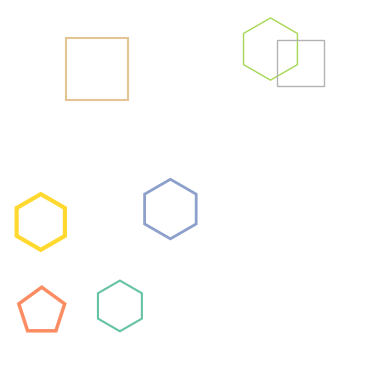[{"shape": "hexagon", "thickness": 1.5, "radius": 0.33, "center": [0.311, 0.205]}, {"shape": "pentagon", "thickness": 2.5, "radius": 0.31, "center": [0.108, 0.191]}, {"shape": "hexagon", "thickness": 2, "radius": 0.39, "center": [0.443, 0.457]}, {"shape": "hexagon", "thickness": 1, "radius": 0.4, "center": [0.703, 0.873]}, {"shape": "hexagon", "thickness": 3, "radius": 0.36, "center": [0.106, 0.423]}, {"shape": "square", "thickness": 1.5, "radius": 0.4, "center": [0.251, 0.821]}, {"shape": "square", "thickness": 1, "radius": 0.3, "center": [0.781, 0.836]}]